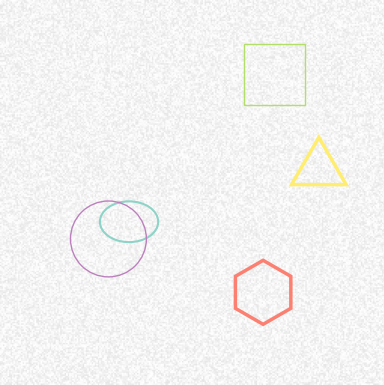[{"shape": "oval", "thickness": 1.5, "radius": 0.38, "center": [0.335, 0.424]}, {"shape": "hexagon", "thickness": 2.5, "radius": 0.42, "center": [0.683, 0.241]}, {"shape": "square", "thickness": 1, "radius": 0.39, "center": [0.713, 0.806]}, {"shape": "circle", "thickness": 1, "radius": 0.49, "center": [0.282, 0.379]}, {"shape": "triangle", "thickness": 2.5, "radius": 0.41, "center": [0.828, 0.561]}]